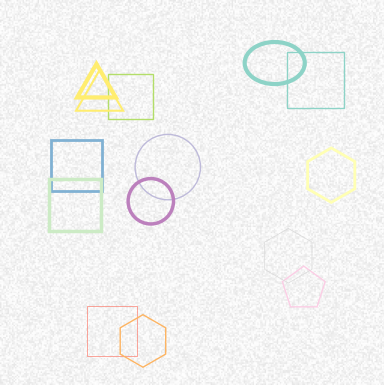[{"shape": "oval", "thickness": 3, "radius": 0.39, "center": [0.714, 0.836]}, {"shape": "square", "thickness": 1, "radius": 0.36, "center": [0.819, 0.793]}, {"shape": "hexagon", "thickness": 2, "radius": 0.35, "center": [0.86, 0.545]}, {"shape": "circle", "thickness": 1, "radius": 0.42, "center": [0.436, 0.566]}, {"shape": "square", "thickness": 0.5, "radius": 0.32, "center": [0.291, 0.141]}, {"shape": "square", "thickness": 2, "radius": 0.33, "center": [0.199, 0.571]}, {"shape": "hexagon", "thickness": 1, "radius": 0.34, "center": [0.371, 0.114]}, {"shape": "square", "thickness": 1, "radius": 0.29, "center": [0.339, 0.749]}, {"shape": "pentagon", "thickness": 1, "radius": 0.29, "center": [0.789, 0.25]}, {"shape": "hexagon", "thickness": 0.5, "radius": 0.35, "center": [0.749, 0.336]}, {"shape": "circle", "thickness": 2.5, "radius": 0.29, "center": [0.392, 0.477]}, {"shape": "square", "thickness": 2.5, "radius": 0.34, "center": [0.195, 0.467]}, {"shape": "triangle", "thickness": 1.5, "radius": 0.35, "center": [0.259, 0.748]}, {"shape": "triangle", "thickness": 3, "radius": 0.29, "center": [0.251, 0.776]}]